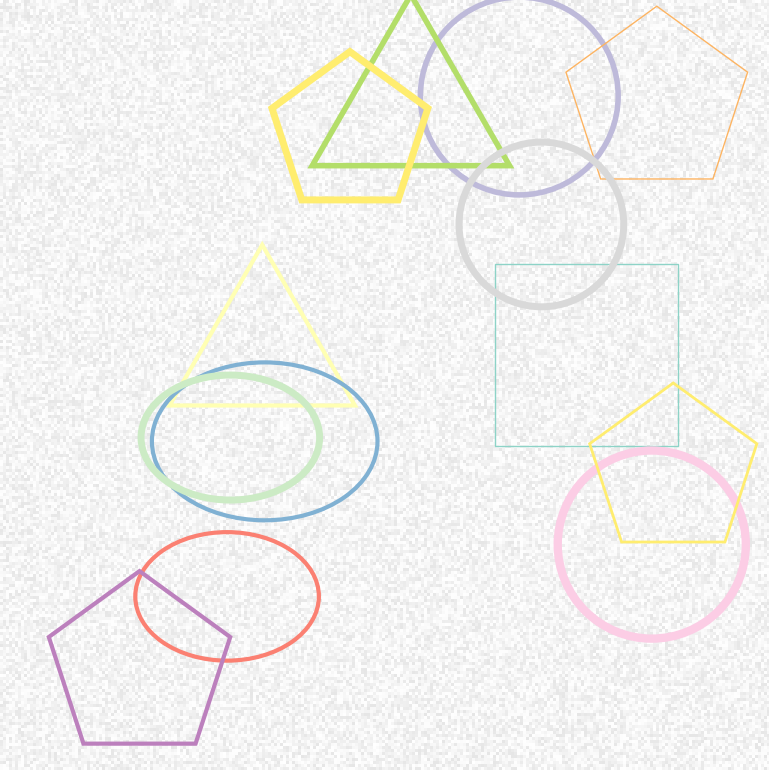[{"shape": "square", "thickness": 0.5, "radius": 0.59, "center": [0.762, 0.539]}, {"shape": "triangle", "thickness": 1.5, "radius": 0.7, "center": [0.341, 0.543]}, {"shape": "circle", "thickness": 2, "radius": 0.64, "center": [0.674, 0.875]}, {"shape": "oval", "thickness": 1.5, "radius": 0.6, "center": [0.295, 0.225]}, {"shape": "oval", "thickness": 1.5, "radius": 0.73, "center": [0.344, 0.427]}, {"shape": "pentagon", "thickness": 0.5, "radius": 0.62, "center": [0.853, 0.868]}, {"shape": "triangle", "thickness": 2, "radius": 0.74, "center": [0.534, 0.859]}, {"shape": "circle", "thickness": 3, "radius": 0.61, "center": [0.846, 0.293]}, {"shape": "circle", "thickness": 2.5, "radius": 0.53, "center": [0.703, 0.709]}, {"shape": "pentagon", "thickness": 1.5, "radius": 0.62, "center": [0.181, 0.134]}, {"shape": "oval", "thickness": 2.5, "radius": 0.58, "center": [0.299, 0.432]}, {"shape": "pentagon", "thickness": 2.5, "radius": 0.53, "center": [0.454, 0.826]}, {"shape": "pentagon", "thickness": 1, "radius": 0.57, "center": [0.874, 0.388]}]